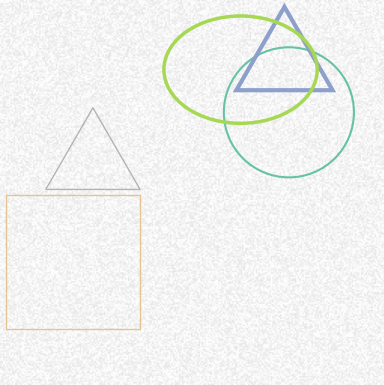[{"shape": "circle", "thickness": 1.5, "radius": 0.84, "center": [0.75, 0.708]}, {"shape": "triangle", "thickness": 3, "radius": 0.72, "center": [0.739, 0.838]}, {"shape": "oval", "thickness": 2.5, "radius": 1.0, "center": [0.625, 0.819]}, {"shape": "square", "thickness": 1, "radius": 0.87, "center": [0.19, 0.32]}, {"shape": "triangle", "thickness": 1, "radius": 0.71, "center": [0.241, 0.579]}]